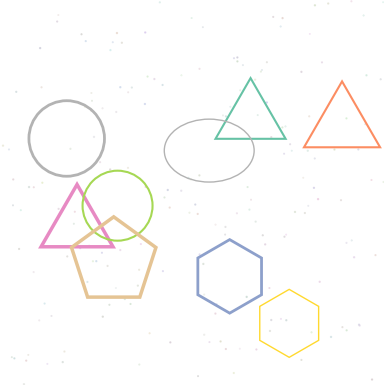[{"shape": "triangle", "thickness": 1.5, "radius": 0.53, "center": [0.651, 0.692]}, {"shape": "triangle", "thickness": 1.5, "radius": 0.57, "center": [0.888, 0.674]}, {"shape": "hexagon", "thickness": 2, "radius": 0.48, "center": [0.597, 0.282]}, {"shape": "triangle", "thickness": 2.5, "radius": 0.54, "center": [0.2, 0.413]}, {"shape": "circle", "thickness": 1.5, "radius": 0.45, "center": [0.305, 0.466]}, {"shape": "hexagon", "thickness": 1, "radius": 0.44, "center": [0.751, 0.16]}, {"shape": "pentagon", "thickness": 2.5, "radius": 0.58, "center": [0.295, 0.322]}, {"shape": "oval", "thickness": 1, "radius": 0.58, "center": [0.543, 0.609]}, {"shape": "circle", "thickness": 2, "radius": 0.49, "center": [0.173, 0.64]}]